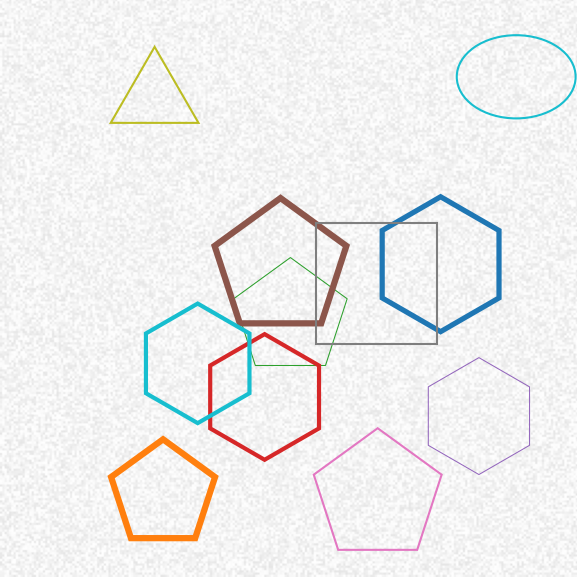[{"shape": "hexagon", "thickness": 2.5, "radius": 0.58, "center": [0.763, 0.542]}, {"shape": "pentagon", "thickness": 3, "radius": 0.47, "center": [0.282, 0.144]}, {"shape": "pentagon", "thickness": 0.5, "radius": 0.52, "center": [0.503, 0.45]}, {"shape": "hexagon", "thickness": 2, "radius": 0.54, "center": [0.458, 0.312]}, {"shape": "hexagon", "thickness": 0.5, "radius": 0.51, "center": [0.829, 0.279]}, {"shape": "pentagon", "thickness": 3, "radius": 0.6, "center": [0.486, 0.536]}, {"shape": "pentagon", "thickness": 1, "radius": 0.58, "center": [0.654, 0.141]}, {"shape": "square", "thickness": 1, "radius": 0.53, "center": [0.652, 0.509]}, {"shape": "triangle", "thickness": 1, "radius": 0.44, "center": [0.268, 0.83]}, {"shape": "oval", "thickness": 1, "radius": 0.51, "center": [0.894, 0.866]}, {"shape": "hexagon", "thickness": 2, "radius": 0.52, "center": [0.342, 0.37]}]